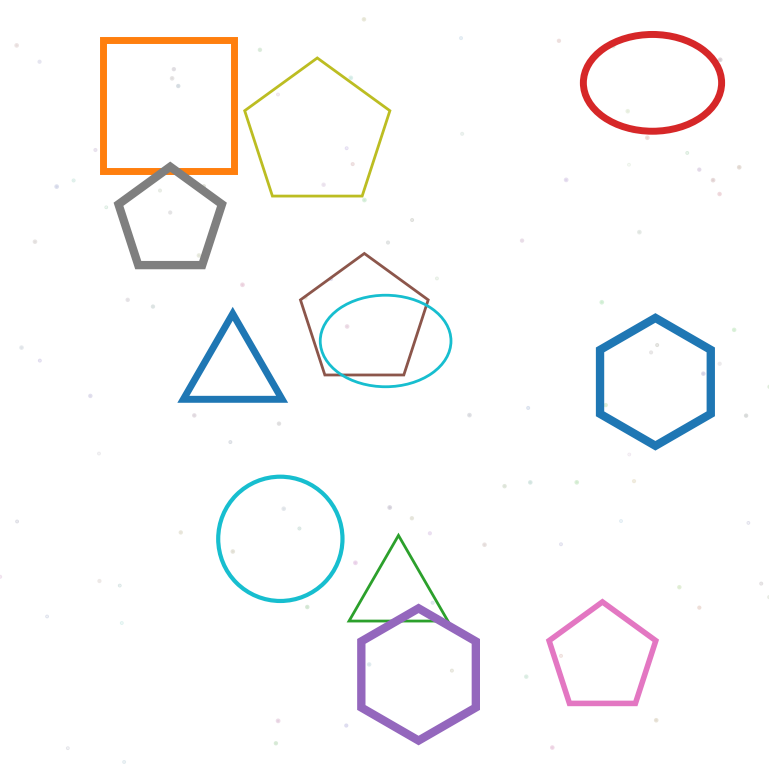[{"shape": "triangle", "thickness": 2.5, "radius": 0.37, "center": [0.302, 0.518]}, {"shape": "hexagon", "thickness": 3, "radius": 0.42, "center": [0.851, 0.504]}, {"shape": "square", "thickness": 2.5, "radius": 0.43, "center": [0.219, 0.863]}, {"shape": "triangle", "thickness": 1, "radius": 0.37, "center": [0.517, 0.231]}, {"shape": "oval", "thickness": 2.5, "radius": 0.45, "center": [0.847, 0.892]}, {"shape": "hexagon", "thickness": 3, "radius": 0.43, "center": [0.544, 0.124]}, {"shape": "pentagon", "thickness": 1, "radius": 0.44, "center": [0.473, 0.584]}, {"shape": "pentagon", "thickness": 2, "radius": 0.36, "center": [0.782, 0.145]}, {"shape": "pentagon", "thickness": 3, "radius": 0.35, "center": [0.221, 0.713]}, {"shape": "pentagon", "thickness": 1, "radius": 0.5, "center": [0.412, 0.826]}, {"shape": "circle", "thickness": 1.5, "radius": 0.4, "center": [0.364, 0.3]}, {"shape": "oval", "thickness": 1, "radius": 0.42, "center": [0.501, 0.557]}]